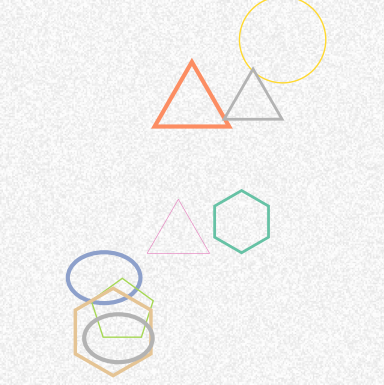[{"shape": "hexagon", "thickness": 2, "radius": 0.4, "center": [0.627, 0.424]}, {"shape": "triangle", "thickness": 3, "radius": 0.56, "center": [0.498, 0.727]}, {"shape": "oval", "thickness": 3, "radius": 0.47, "center": [0.27, 0.279]}, {"shape": "triangle", "thickness": 0.5, "radius": 0.47, "center": [0.463, 0.389]}, {"shape": "pentagon", "thickness": 1, "radius": 0.42, "center": [0.318, 0.193]}, {"shape": "circle", "thickness": 1, "radius": 0.56, "center": [0.734, 0.897]}, {"shape": "hexagon", "thickness": 2.5, "radius": 0.57, "center": [0.294, 0.138]}, {"shape": "oval", "thickness": 3, "radius": 0.44, "center": [0.308, 0.121]}, {"shape": "triangle", "thickness": 2, "radius": 0.43, "center": [0.657, 0.734]}]